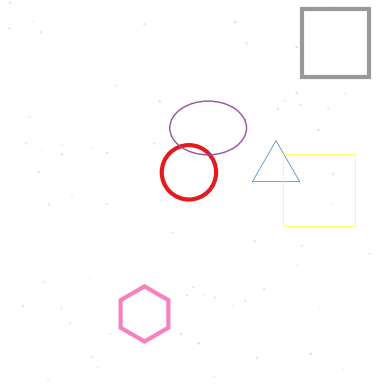[{"shape": "circle", "thickness": 3, "radius": 0.35, "center": [0.491, 0.552]}, {"shape": "triangle", "thickness": 0.5, "radius": 0.36, "center": [0.717, 0.564]}, {"shape": "oval", "thickness": 1, "radius": 0.5, "center": [0.541, 0.668]}, {"shape": "square", "thickness": 0.5, "radius": 0.47, "center": [0.829, 0.507]}, {"shape": "hexagon", "thickness": 3, "radius": 0.36, "center": [0.375, 0.185]}, {"shape": "square", "thickness": 3, "radius": 0.44, "center": [0.871, 0.888]}]